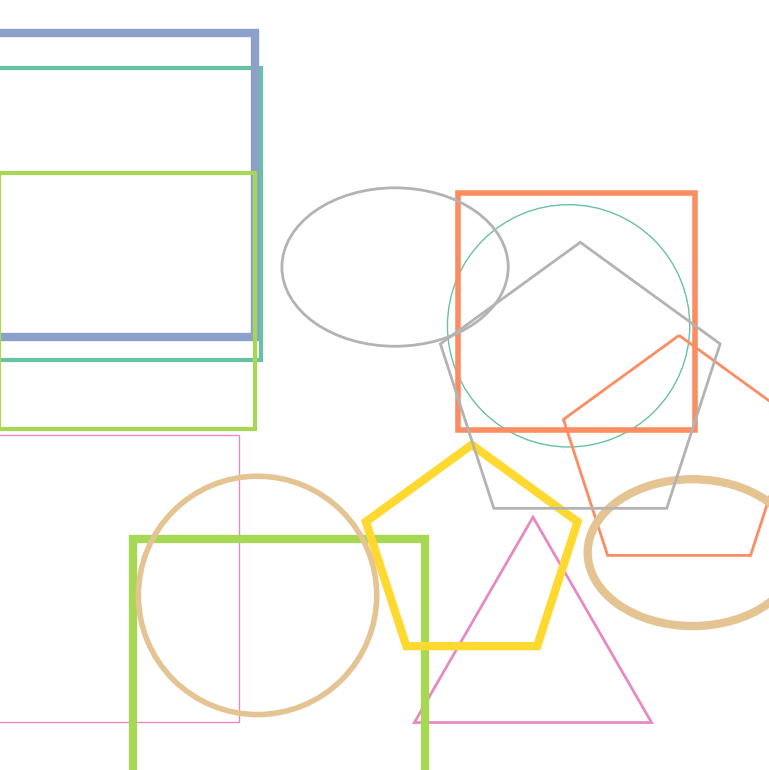[{"shape": "circle", "thickness": 0.5, "radius": 0.79, "center": [0.738, 0.577]}, {"shape": "square", "thickness": 1.5, "radius": 0.95, "center": [0.15, 0.722]}, {"shape": "pentagon", "thickness": 1, "radius": 0.79, "center": [0.882, 0.406]}, {"shape": "square", "thickness": 2, "radius": 0.77, "center": [0.749, 0.596]}, {"shape": "square", "thickness": 3, "radius": 0.99, "center": [0.133, 0.76]}, {"shape": "triangle", "thickness": 1, "radius": 0.89, "center": [0.692, 0.151]}, {"shape": "square", "thickness": 0.5, "radius": 0.93, "center": [0.124, 0.249]}, {"shape": "square", "thickness": 3, "radius": 0.95, "center": [0.363, 0.11]}, {"shape": "square", "thickness": 1.5, "radius": 0.83, "center": [0.165, 0.609]}, {"shape": "pentagon", "thickness": 3, "radius": 0.72, "center": [0.613, 0.278]}, {"shape": "circle", "thickness": 2, "radius": 0.77, "center": [0.334, 0.227]}, {"shape": "oval", "thickness": 3, "radius": 0.68, "center": [0.899, 0.282]}, {"shape": "pentagon", "thickness": 1, "radius": 0.96, "center": [0.754, 0.494]}, {"shape": "oval", "thickness": 1, "radius": 0.73, "center": [0.513, 0.653]}]